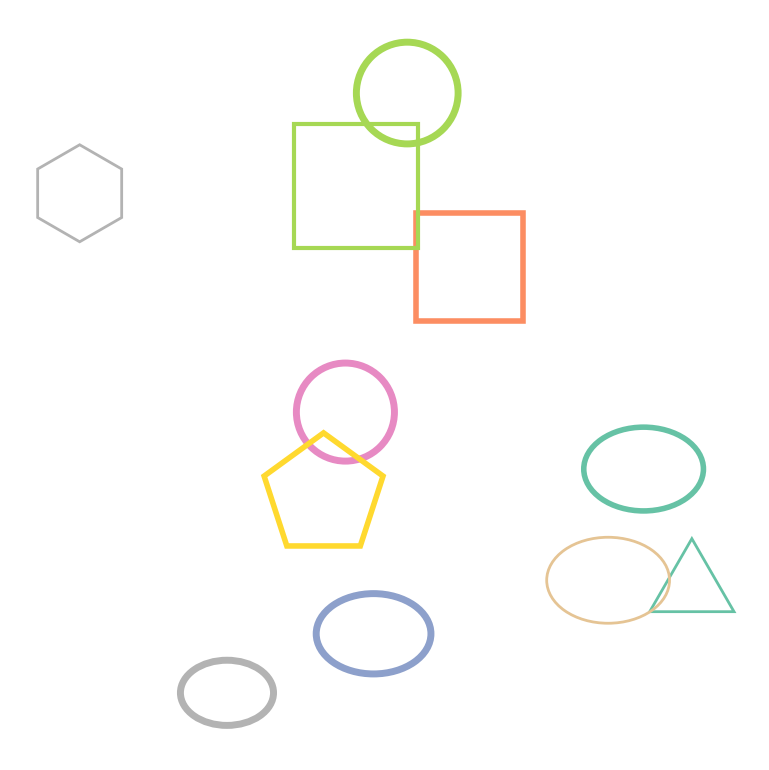[{"shape": "triangle", "thickness": 1, "radius": 0.32, "center": [0.899, 0.237]}, {"shape": "oval", "thickness": 2, "radius": 0.39, "center": [0.836, 0.391]}, {"shape": "square", "thickness": 2, "radius": 0.35, "center": [0.61, 0.653]}, {"shape": "oval", "thickness": 2.5, "radius": 0.37, "center": [0.485, 0.177]}, {"shape": "circle", "thickness": 2.5, "radius": 0.32, "center": [0.449, 0.465]}, {"shape": "square", "thickness": 1.5, "radius": 0.4, "center": [0.463, 0.758]}, {"shape": "circle", "thickness": 2.5, "radius": 0.33, "center": [0.529, 0.879]}, {"shape": "pentagon", "thickness": 2, "radius": 0.41, "center": [0.42, 0.357]}, {"shape": "oval", "thickness": 1, "radius": 0.4, "center": [0.79, 0.246]}, {"shape": "hexagon", "thickness": 1, "radius": 0.31, "center": [0.103, 0.749]}, {"shape": "oval", "thickness": 2.5, "radius": 0.3, "center": [0.295, 0.1]}]